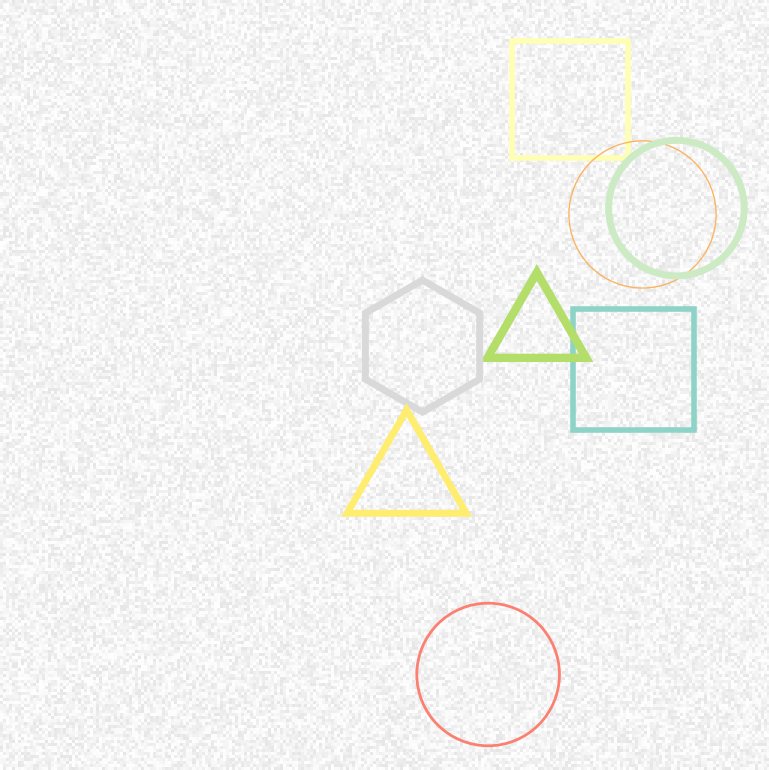[{"shape": "square", "thickness": 2, "radius": 0.39, "center": [0.823, 0.52]}, {"shape": "square", "thickness": 2, "radius": 0.38, "center": [0.74, 0.871]}, {"shape": "circle", "thickness": 1, "radius": 0.46, "center": [0.634, 0.124]}, {"shape": "circle", "thickness": 0.5, "radius": 0.48, "center": [0.834, 0.722]}, {"shape": "triangle", "thickness": 3, "radius": 0.37, "center": [0.697, 0.572]}, {"shape": "hexagon", "thickness": 2.5, "radius": 0.43, "center": [0.549, 0.55]}, {"shape": "circle", "thickness": 2.5, "radius": 0.44, "center": [0.879, 0.73]}, {"shape": "triangle", "thickness": 2.5, "radius": 0.45, "center": [0.528, 0.378]}]